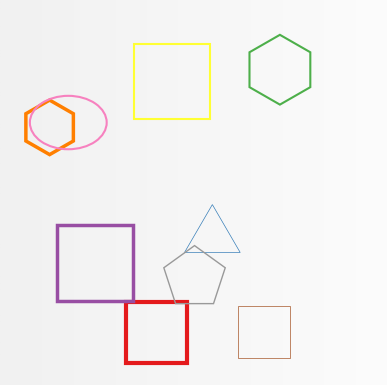[{"shape": "square", "thickness": 3, "radius": 0.4, "center": [0.403, 0.137]}, {"shape": "triangle", "thickness": 0.5, "radius": 0.41, "center": [0.548, 0.386]}, {"shape": "hexagon", "thickness": 1.5, "radius": 0.45, "center": [0.722, 0.819]}, {"shape": "square", "thickness": 2.5, "radius": 0.49, "center": [0.245, 0.317]}, {"shape": "hexagon", "thickness": 2.5, "radius": 0.35, "center": [0.128, 0.669]}, {"shape": "square", "thickness": 1.5, "radius": 0.49, "center": [0.444, 0.788]}, {"shape": "square", "thickness": 0.5, "radius": 0.34, "center": [0.681, 0.137]}, {"shape": "oval", "thickness": 1.5, "radius": 0.5, "center": [0.176, 0.682]}, {"shape": "pentagon", "thickness": 1, "radius": 0.42, "center": [0.502, 0.279]}]